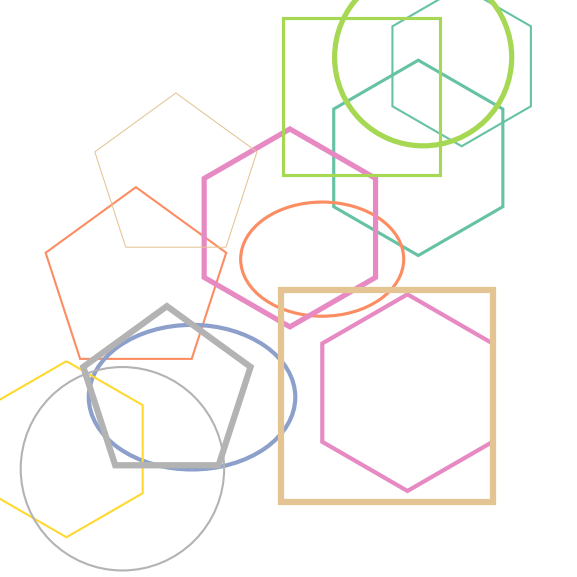[{"shape": "hexagon", "thickness": 1, "radius": 0.69, "center": [0.799, 0.884]}, {"shape": "hexagon", "thickness": 1.5, "radius": 0.85, "center": [0.724, 0.726]}, {"shape": "pentagon", "thickness": 1, "radius": 0.82, "center": [0.235, 0.511]}, {"shape": "oval", "thickness": 1.5, "radius": 0.71, "center": [0.558, 0.55]}, {"shape": "oval", "thickness": 2, "radius": 0.89, "center": [0.333, 0.311]}, {"shape": "hexagon", "thickness": 2, "radius": 0.85, "center": [0.706, 0.319]}, {"shape": "hexagon", "thickness": 2.5, "radius": 0.86, "center": [0.502, 0.604]}, {"shape": "circle", "thickness": 2.5, "radius": 0.77, "center": [0.733, 0.9]}, {"shape": "square", "thickness": 1.5, "radius": 0.68, "center": [0.625, 0.832]}, {"shape": "hexagon", "thickness": 1, "radius": 0.76, "center": [0.115, 0.221]}, {"shape": "pentagon", "thickness": 0.5, "radius": 0.74, "center": [0.305, 0.691]}, {"shape": "square", "thickness": 3, "radius": 0.92, "center": [0.67, 0.314]}, {"shape": "pentagon", "thickness": 3, "radius": 0.76, "center": [0.289, 0.317]}, {"shape": "circle", "thickness": 1, "radius": 0.88, "center": [0.212, 0.187]}]